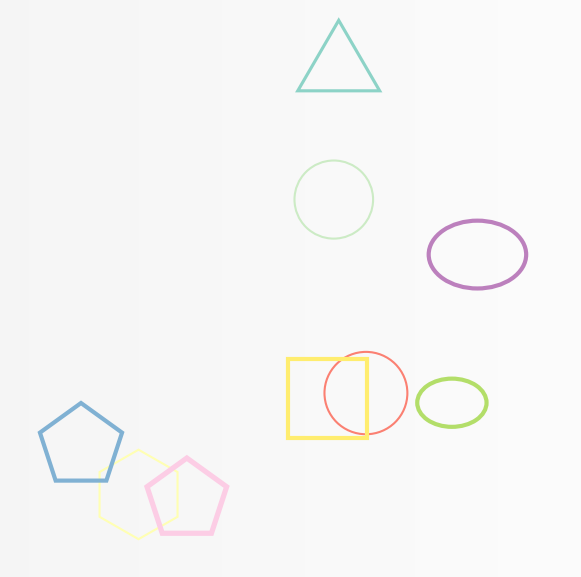[{"shape": "triangle", "thickness": 1.5, "radius": 0.41, "center": [0.583, 0.883]}, {"shape": "hexagon", "thickness": 1, "radius": 0.39, "center": [0.238, 0.143]}, {"shape": "circle", "thickness": 1, "radius": 0.36, "center": [0.63, 0.318]}, {"shape": "pentagon", "thickness": 2, "radius": 0.37, "center": [0.139, 0.227]}, {"shape": "oval", "thickness": 2, "radius": 0.3, "center": [0.777, 0.302]}, {"shape": "pentagon", "thickness": 2.5, "radius": 0.36, "center": [0.321, 0.134]}, {"shape": "oval", "thickness": 2, "radius": 0.42, "center": [0.821, 0.558]}, {"shape": "circle", "thickness": 1, "radius": 0.34, "center": [0.574, 0.654]}, {"shape": "square", "thickness": 2, "radius": 0.34, "center": [0.563, 0.309]}]